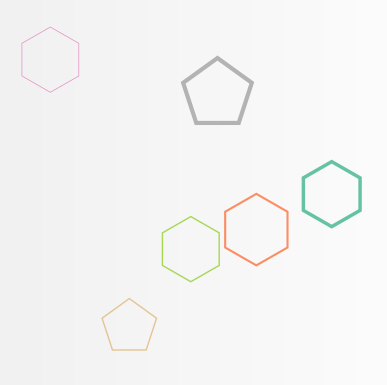[{"shape": "hexagon", "thickness": 2.5, "radius": 0.42, "center": [0.856, 0.496]}, {"shape": "hexagon", "thickness": 1.5, "radius": 0.46, "center": [0.662, 0.404]}, {"shape": "hexagon", "thickness": 0.5, "radius": 0.42, "center": [0.13, 0.845]}, {"shape": "hexagon", "thickness": 1, "radius": 0.42, "center": [0.492, 0.353]}, {"shape": "pentagon", "thickness": 1, "radius": 0.37, "center": [0.334, 0.151]}, {"shape": "pentagon", "thickness": 3, "radius": 0.47, "center": [0.561, 0.756]}]